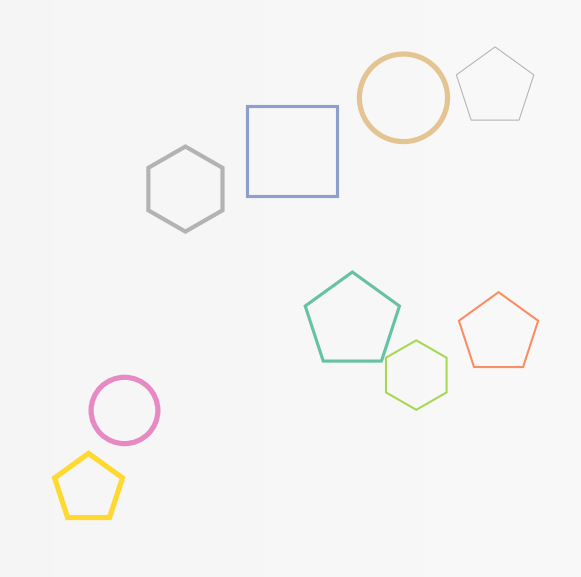[{"shape": "pentagon", "thickness": 1.5, "radius": 0.43, "center": [0.606, 0.443]}, {"shape": "pentagon", "thickness": 1, "radius": 0.36, "center": [0.858, 0.422]}, {"shape": "square", "thickness": 1.5, "radius": 0.39, "center": [0.503, 0.737]}, {"shape": "circle", "thickness": 2.5, "radius": 0.29, "center": [0.214, 0.288]}, {"shape": "hexagon", "thickness": 1, "radius": 0.3, "center": [0.716, 0.35]}, {"shape": "pentagon", "thickness": 2.5, "radius": 0.31, "center": [0.152, 0.153]}, {"shape": "circle", "thickness": 2.5, "radius": 0.38, "center": [0.694, 0.83]}, {"shape": "hexagon", "thickness": 2, "radius": 0.37, "center": [0.319, 0.672]}, {"shape": "pentagon", "thickness": 0.5, "radius": 0.35, "center": [0.852, 0.848]}]